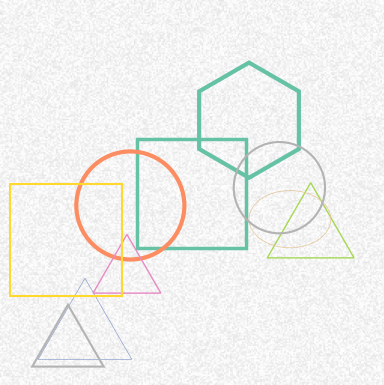[{"shape": "square", "thickness": 2.5, "radius": 0.7, "center": [0.497, 0.498]}, {"shape": "hexagon", "thickness": 3, "radius": 0.75, "center": [0.647, 0.688]}, {"shape": "circle", "thickness": 3, "radius": 0.7, "center": [0.339, 0.466]}, {"shape": "triangle", "thickness": 0.5, "radius": 0.7, "center": [0.221, 0.137]}, {"shape": "triangle", "thickness": 1, "radius": 0.51, "center": [0.33, 0.289]}, {"shape": "triangle", "thickness": 1, "radius": 0.65, "center": [0.807, 0.395]}, {"shape": "square", "thickness": 1.5, "radius": 0.73, "center": [0.171, 0.377]}, {"shape": "oval", "thickness": 0.5, "radius": 0.53, "center": [0.753, 0.431]}, {"shape": "triangle", "thickness": 1.5, "radius": 0.54, "center": [0.176, 0.101]}, {"shape": "circle", "thickness": 1.5, "radius": 0.59, "center": [0.726, 0.513]}]